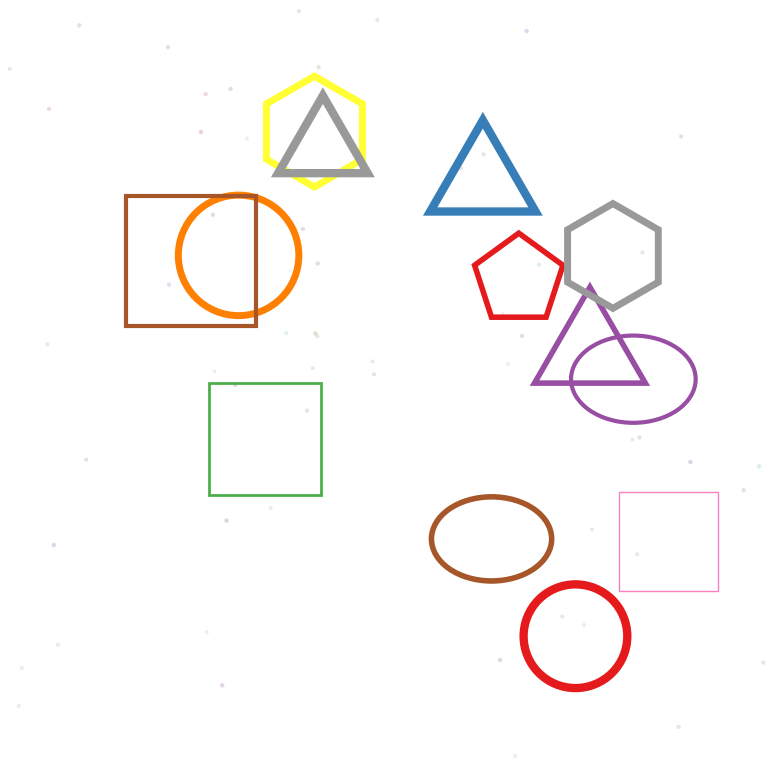[{"shape": "pentagon", "thickness": 2, "radius": 0.3, "center": [0.674, 0.637]}, {"shape": "circle", "thickness": 3, "radius": 0.34, "center": [0.747, 0.174]}, {"shape": "triangle", "thickness": 3, "radius": 0.4, "center": [0.627, 0.765]}, {"shape": "square", "thickness": 1, "radius": 0.36, "center": [0.345, 0.43]}, {"shape": "oval", "thickness": 1.5, "radius": 0.4, "center": [0.823, 0.508]}, {"shape": "triangle", "thickness": 2, "radius": 0.42, "center": [0.766, 0.544]}, {"shape": "circle", "thickness": 2.5, "radius": 0.39, "center": [0.31, 0.668]}, {"shape": "hexagon", "thickness": 2.5, "radius": 0.36, "center": [0.408, 0.829]}, {"shape": "oval", "thickness": 2, "radius": 0.39, "center": [0.638, 0.3]}, {"shape": "square", "thickness": 1.5, "radius": 0.42, "center": [0.248, 0.661]}, {"shape": "square", "thickness": 0.5, "radius": 0.32, "center": [0.868, 0.297]}, {"shape": "triangle", "thickness": 3, "radius": 0.34, "center": [0.419, 0.809]}, {"shape": "hexagon", "thickness": 2.5, "radius": 0.34, "center": [0.796, 0.668]}]